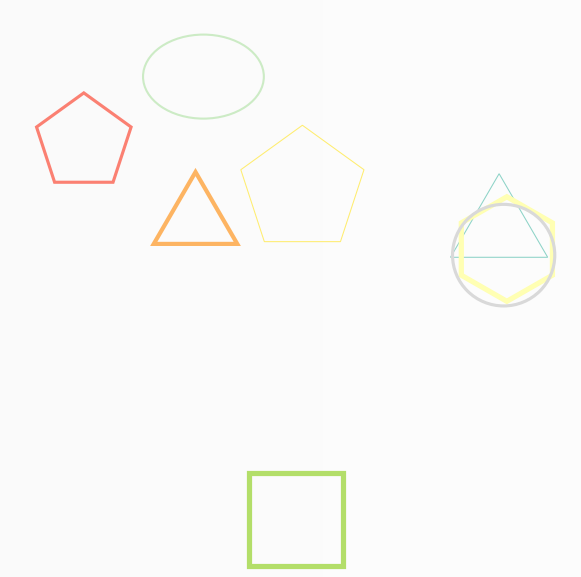[{"shape": "triangle", "thickness": 0.5, "radius": 0.48, "center": [0.859, 0.602]}, {"shape": "hexagon", "thickness": 2.5, "radius": 0.45, "center": [0.872, 0.568]}, {"shape": "pentagon", "thickness": 1.5, "radius": 0.43, "center": [0.144, 0.753]}, {"shape": "triangle", "thickness": 2, "radius": 0.41, "center": [0.336, 0.618]}, {"shape": "square", "thickness": 2.5, "radius": 0.4, "center": [0.509, 0.1]}, {"shape": "circle", "thickness": 1.5, "radius": 0.44, "center": [0.867, 0.557]}, {"shape": "oval", "thickness": 1, "radius": 0.52, "center": [0.35, 0.866]}, {"shape": "pentagon", "thickness": 0.5, "radius": 0.56, "center": [0.52, 0.671]}]